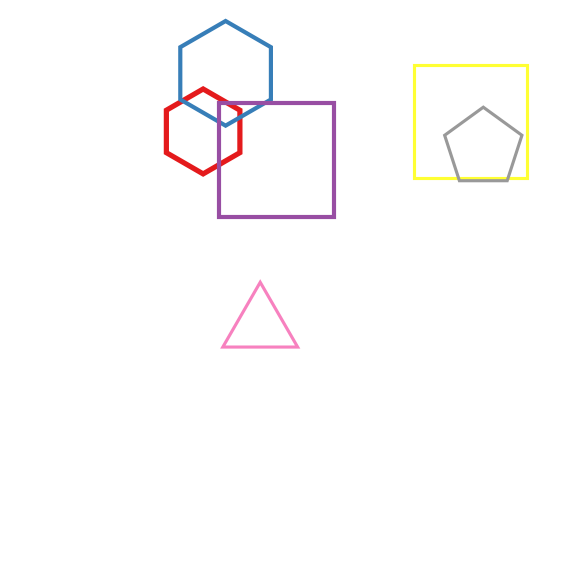[{"shape": "hexagon", "thickness": 2.5, "radius": 0.37, "center": [0.352, 0.772]}, {"shape": "hexagon", "thickness": 2, "radius": 0.45, "center": [0.391, 0.872]}, {"shape": "square", "thickness": 2, "radius": 0.5, "center": [0.479, 0.722]}, {"shape": "square", "thickness": 1.5, "radius": 0.49, "center": [0.815, 0.788]}, {"shape": "triangle", "thickness": 1.5, "radius": 0.37, "center": [0.451, 0.436]}, {"shape": "pentagon", "thickness": 1.5, "radius": 0.35, "center": [0.837, 0.743]}]